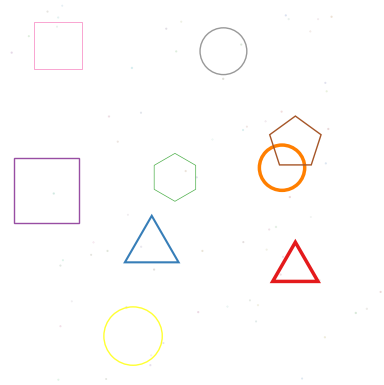[{"shape": "triangle", "thickness": 2.5, "radius": 0.34, "center": [0.767, 0.303]}, {"shape": "triangle", "thickness": 1.5, "radius": 0.4, "center": [0.394, 0.359]}, {"shape": "hexagon", "thickness": 0.5, "radius": 0.31, "center": [0.454, 0.539]}, {"shape": "square", "thickness": 1, "radius": 0.43, "center": [0.121, 0.505]}, {"shape": "circle", "thickness": 2.5, "radius": 0.29, "center": [0.733, 0.564]}, {"shape": "circle", "thickness": 1, "radius": 0.38, "center": [0.346, 0.127]}, {"shape": "pentagon", "thickness": 1, "radius": 0.35, "center": [0.767, 0.628]}, {"shape": "square", "thickness": 0.5, "radius": 0.31, "center": [0.152, 0.882]}, {"shape": "circle", "thickness": 1, "radius": 0.3, "center": [0.58, 0.867]}]